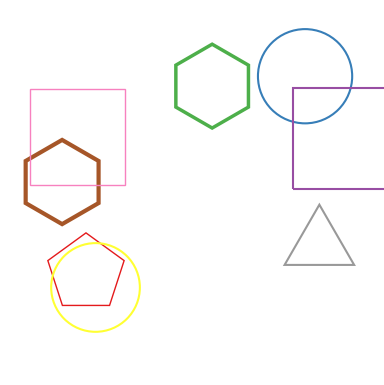[{"shape": "pentagon", "thickness": 1, "radius": 0.52, "center": [0.223, 0.291]}, {"shape": "circle", "thickness": 1.5, "radius": 0.61, "center": [0.792, 0.802]}, {"shape": "hexagon", "thickness": 2.5, "radius": 0.54, "center": [0.551, 0.776]}, {"shape": "square", "thickness": 1.5, "radius": 0.66, "center": [0.892, 0.64]}, {"shape": "circle", "thickness": 1.5, "radius": 0.58, "center": [0.248, 0.253]}, {"shape": "hexagon", "thickness": 3, "radius": 0.55, "center": [0.161, 0.527]}, {"shape": "square", "thickness": 1, "radius": 0.62, "center": [0.201, 0.644]}, {"shape": "triangle", "thickness": 1.5, "radius": 0.52, "center": [0.83, 0.364]}]